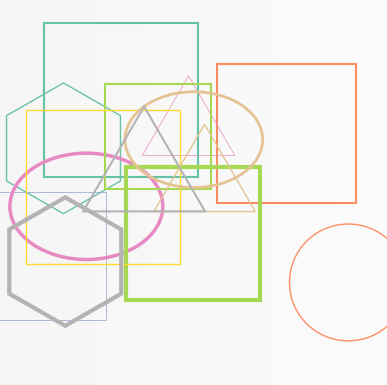[{"shape": "square", "thickness": 1.5, "radius": 1.0, "center": [0.312, 0.74]}, {"shape": "hexagon", "thickness": 1, "radius": 0.85, "center": [0.164, 0.615]}, {"shape": "square", "thickness": 1.5, "radius": 0.9, "center": [0.739, 0.653]}, {"shape": "circle", "thickness": 1, "radius": 0.76, "center": [0.899, 0.266]}, {"shape": "square", "thickness": 0.5, "radius": 0.83, "center": [0.108, 0.334]}, {"shape": "oval", "thickness": 2.5, "radius": 0.99, "center": [0.223, 0.464]}, {"shape": "triangle", "thickness": 0.5, "radius": 0.69, "center": [0.487, 0.665]}, {"shape": "square", "thickness": 3, "radius": 0.86, "center": [0.498, 0.393]}, {"shape": "square", "thickness": 1.5, "radius": 0.68, "center": [0.407, 0.646]}, {"shape": "square", "thickness": 1, "radius": 1.0, "center": [0.266, 0.514]}, {"shape": "oval", "thickness": 2, "radius": 0.89, "center": [0.5, 0.637]}, {"shape": "triangle", "thickness": 1, "radius": 0.76, "center": [0.528, 0.526]}, {"shape": "hexagon", "thickness": 3, "radius": 0.83, "center": [0.168, 0.321]}, {"shape": "triangle", "thickness": 1.5, "radius": 0.91, "center": [0.372, 0.542]}]